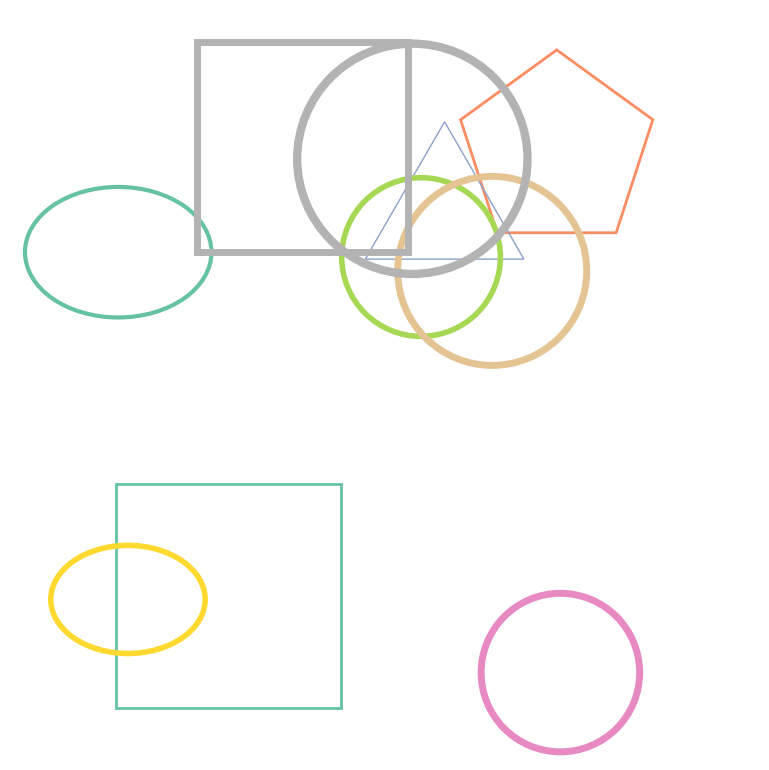[{"shape": "square", "thickness": 1, "radius": 0.73, "center": [0.297, 0.226]}, {"shape": "oval", "thickness": 1.5, "radius": 0.61, "center": [0.154, 0.672]}, {"shape": "pentagon", "thickness": 1, "radius": 0.66, "center": [0.723, 0.804]}, {"shape": "triangle", "thickness": 0.5, "radius": 0.59, "center": [0.577, 0.723]}, {"shape": "circle", "thickness": 2.5, "radius": 0.51, "center": [0.728, 0.127]}, {"shape": "circle", "thickness": 2, "radius": 0.52, "center": [0.547, 0.666]}, {"shape": "oval", "thickness": 2, "radius": 0.5, "center": [0.166, 0.222]}, {"shape": "circle", "thickness": 2.5, "radius": 0.61, "center": [0.639, 0.648]}, {"shape": "circle", "thickness": 3, "radius": 0.75, "center": [0.536, 0.794]}, {"shape": "square", "thickness": 2.5, "radius": 0.68, "center": [0.393, 0.809]}]